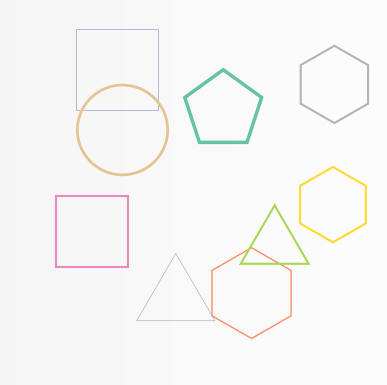[{"shape": "pentagon", "thickness": 2.5, "radius": 0.52, "center": [0.576, 0.715]}, {"shape": "hexagon", "thickness": 1, "radius": 0.59, "center": [0.649, 0.239]}, {"shape": "square", "thickness": 0.5, "radius": 0.53, "center": [0.302, 0.819]}, {"shape": "square", "thickness": 1.5, "radius": 0.46, "center": [0.237, 0.398]}, {"shape": "triangle", "thickness": 1.5, "radius": 0.51, "center": [0.709, 0.365]}, {"shape": "hexagon", "thickness": 1.5, "radius": 0.49, "center": [0.859, 0.468]}, {"shape": "circle", "thickness": 2, "radius": 0.58, "center": [0.316, 0.663]}, {"shape": "triangle", "thickness": 0.5, "radius": 0.58, "center": [0.454, 0.225]}, {"shape": "hexagon", "thickness": 1.5, "radius": 0.5, "center": [0.863, 0.781]}]